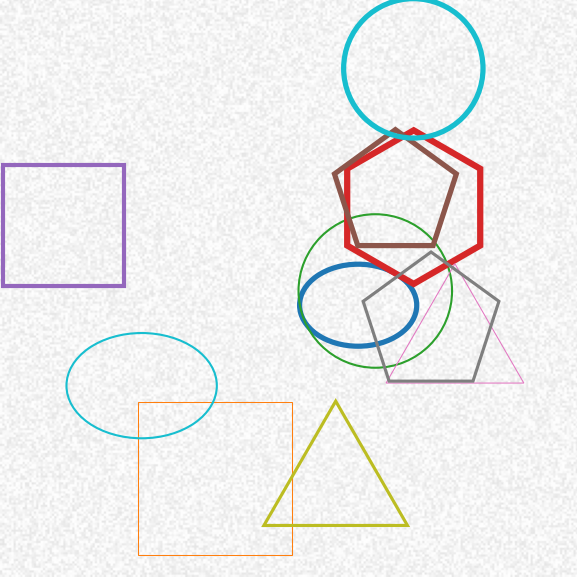[{"shape": "oval", "thickness": 2.5, "radius": 0.51, "center": [0.62, 0.471]}, {"shape": "square", "thickness": 0.5, "radius": 0.66, "center": [0.372, 0.17]}, {"shape": "circle", "thickness": 1, "radius": 0.66, "center": [0.65, 0.495]}, {"shape": "hexagon", "thickness": 3, "radius": 0.66, "center": [0.716, 0.64]}, {"shape": "square", "thickness": 2, "radius": 0.53, "center": [0.11, 0.609]}, {"shape": "pentagon", "thickness": 2.5, "radius": 0.55, "center": [0.685, 0.664]}, {"shape": "triangle", "thickness": 0.5, "radius": 0.69, "center": [0.788, 0.405]}, {"shape": "pentagon", "thickness": 1.5, "radius": 0.62, "center": [0.746, 0.439]}, {"shape": "triangle", "thickness": 1.5, "radius": 0.72, "center": [0.581, 0.161]}, {"shape": "circle", "thickness": 2.5, "radius": 0.6, "center": [0.716, 0.881]}, {"shape": "oval", "thickness": 1, "radius": 0.65, "center": [0.245, 0.331]}]